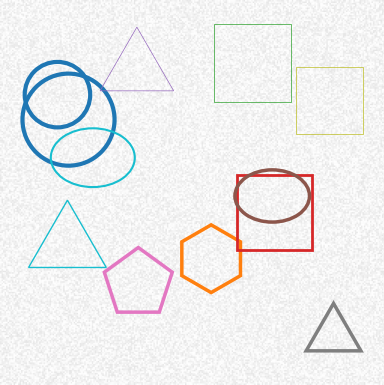[{"shape": "circle", "thickness": 3, "radius": 0.6, "center": [0.178, 0.689]}, {"shape": "circle", "thickness": 3, "radius": 0.43, "center": [0.149, 0.754]}, {"shape": "hexagon", "thickness": 2.5, "radius": 0.44, "center": [0.548, 0.328]}, {"shape": "square", "thickness": 0.5, "radius": 0.5, "center": [0.656, 0.836]}, {"shape": "square", "thickness": 2, "radius": 0.48, "center": [0.713, 0.448]}, {"shape": "triangle", "thickness": 0.5, "radius": 0.55, "center": [0.356, 0.819]}, {"shape": "oval", "thickness": 2.5, "radius": 0.48, "center": [0.707, 0.491]}, {"shape": "pentagon", "thickness": 2.5, "radius": 0.46, "center": [0.359, 0.264]}, {"shape": "triangle", "thickness": 2.5, "radius": 0.41, "center": [0.866, 0.13]}, {"shape": "square", "thickness": 0.5, "radius": 0.43, "center": [0.856, 0.738]}, {"shape": "triangle", "thickness": 1, "radius": 0.58, "center": [0.175, 0.363]}, {"shape": "oval", "thickness": 1.5, "radius": 0.55, "center": [0.241, 0.59]}]